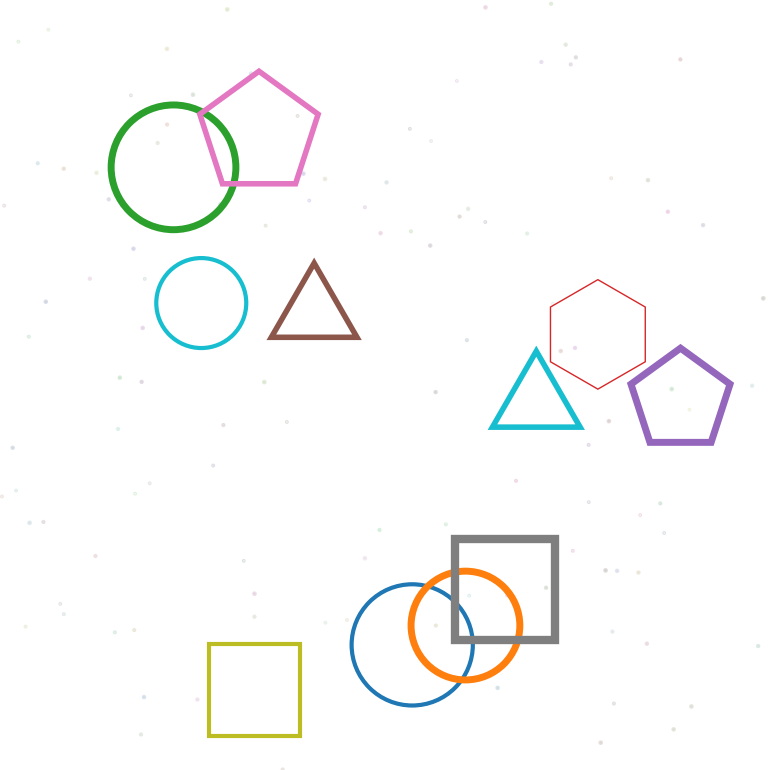[{"shape": "circle", "thickness": 1.5, "radius": 0.39, "center": [0.535, 0.162]}, {"shape": "circle", "thickness": 2.5, "radius": 0.35, "center": [0.604, 0.188]}, {"shape": "circle", "thickness": 2.5, "radius": 0.41, "center": [0.225, 0.783]}, {"shape": "hexagon", "thickness": 0.5, "radius": 0.36, "center": [0.776, 0.566]}, {"shape": "pentagon", "thickness": 2.5, "radius": 0.34, "center": [0.884, 0.48]}, {"shape": "triangle", "thickness": 2, "radius": 0.32, "center": [0.408, 0.594]}, {"shape": "pentagon", "thickness": 2, "radius": 0.4, "center": [0.336, 0.827]}, {"shape": "square", "thickness": 3, "radius": 0.33, "center": [0.656, 0.235]}, {"shape": "square", "thickness": 1.5, "radius": 0.3, "center": [0.331, 0.104]}, {"shape": "triangle", "thickness": 2, "radius": 0.33, "center": [0.696, 0.478]}, {"shape": "circle", "thickness": 1.5, "radius": 0.29, "center": [0.261, 0.606]}]